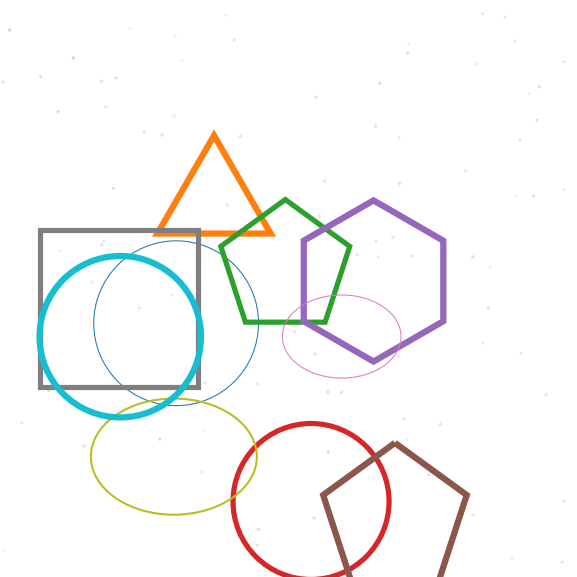[{"shape": "circle", "thickness": 0.5, "radius": 0.71, "center": [0.305, 0.439]}, {"shape": "triangle", "thickness": 3, "radius": 0.57, "center": [0.371, 0.651]}, {"shape": "pentagon", "thickness": 2.5, "radius": 0.59, "center": [0.494, 0.536]}, {"shape": "circle", "thickness": 2.5, "radius": 0.68, "center": [0.539, 0.131]}, {"shape": "hexagon", "thickness": 3, "radius": 0.7, "center": [0.647, 0.513]}, {"shape": "pentagon", "thickness": 3, "radius": 0.65, "center": [0.684, 0.102]}, {"shape": "oval", "thickness": 0.5, "radius": 0.51, "center": [0.592, 0.416]}, {"shape": "square", "thickness": 2.5, "radius": 0.68, "center": [0.206, 0.465]}, {"shape": "oval", "thickness": 1, "radius": 0.72, "center": [0.301, 0.208]}, {"shape": "circle", "thickness": 3, "radius": 0.7, "center": [0.208, 0.416]}]